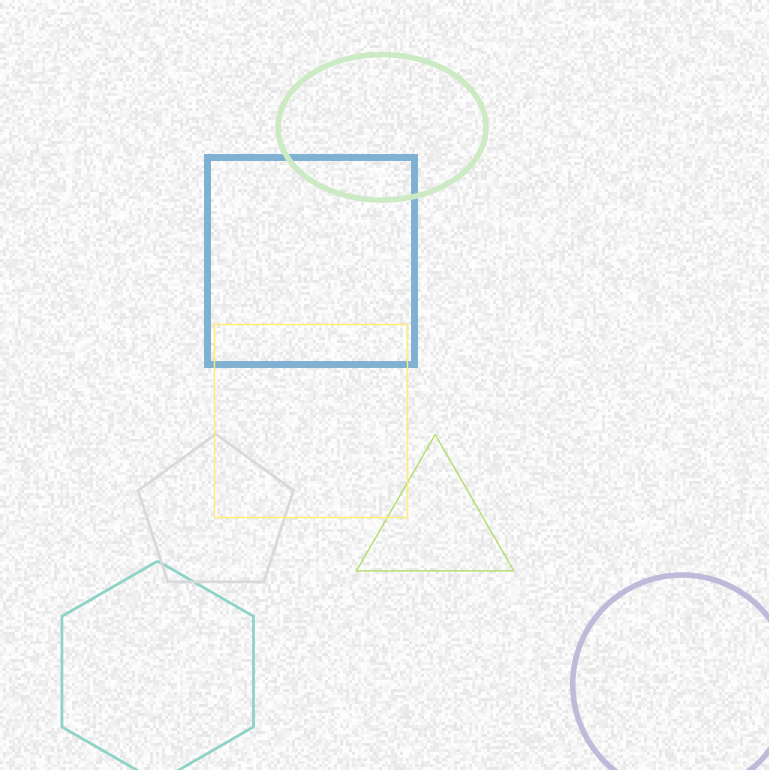[{"shape": "hexagon", "thickness": 1, "radius": 0.72, "center": [0.205, 0.128]}, {"shape": "circle", "thickness": 2, "radius": 0.71, "center": [0.886, 0.111]}, {"shape": "square", "thickness": 2.5, "radius": 0.67, "center": [0.403, 0.662]}, {"shape": "triangle", "thickness": 0.5, "radius": 0.59, "center": [0.565, 0.318]}, {"shape": "pentagon", "thickness": 1, "radius": 0.53, "center": [0.28, 0.33]}, {"shape": "oval", "thickness": 2, "radius": 0.67, "center": [0.496, 0.835]}, {"shape": "square", "thickness": 0.5, "radius": 0.63, "center": [0.403, 0.454]}]